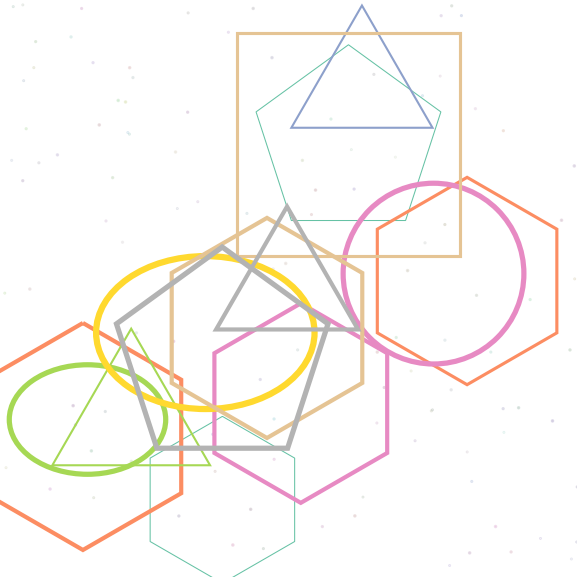[{"shape": "pentagon", "thickness": 0.5, "radius": 0.84, "center": [0.603, 0.753]}, {"shape": "hexagon", "thickness": 0.5, "radius": 0.72, "center": [0.385, 0.134]}, {"shape": "hexagon", "thickness": 1.5, "radius": 0.9, "center": [0.809, 0.513]}, {"shape": "hexagon", "thickness": 2, "radius": 0.98, "center": [0.144, 0.243]}, {"shape": "triangle", "thickness": 1, "radius": 0.71, "center": [0.627, 0.848]}, {"shape": "hexagon", "thickness": 2, "radius": 0.86, "center": [0.521, 0.301]}, {"shape": "circle", "thickness": 2.5, "radius": 0.78, "center": [0.751, 0.525]}, {"shape": "oval", "thickness": 2.5, "radius": 0.68, "center": [0.152, 0.273]}, {"shape": "triangle", "thickness": 1, "radius": 0.79, "center": [0.227, 0.272]}, {"shape": "oval", "thickness": 3, "radius": 0.95, "center": [0.356, 0.423]}, {"shape": "square", "thickness": 1.5, "radius": 0.97, "center": [0.604, 0.748]}, {"shape": "hexagon", "thickness": 2, "radius": 0.95, "center": [0.462, 0.431]}, {"shape": "pentagon", "thickness": 2.5, "radius": 0.96, "center": [0.385, 0.379]}, {"shape": "triangle", "thickness": 2, "radius": 0.71, "center": [0.497, 0.5]}]